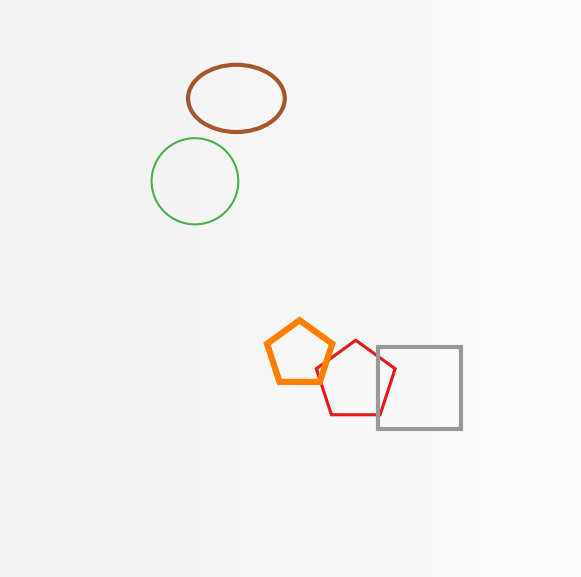[{"shape": "pentagon", "thickness": 1.5, "radius": 0.36, "center": [0.612, 0.339]}, {"shape": "circle", "thickness": 1, "radius": 0.37, "center": [0.335, 0.685]}, {"shape": "pentagon", "thickness": 3, "radius": 0.29, "center": [0.516, 0.386]}, {"shape": "oval", "thickness": 2, "radius": 0.42, "center": [0.407, 0.829]}, {"shape": "square", "thickness": 2, "radius": 0.36, "center": [0.721, 0.327]}]